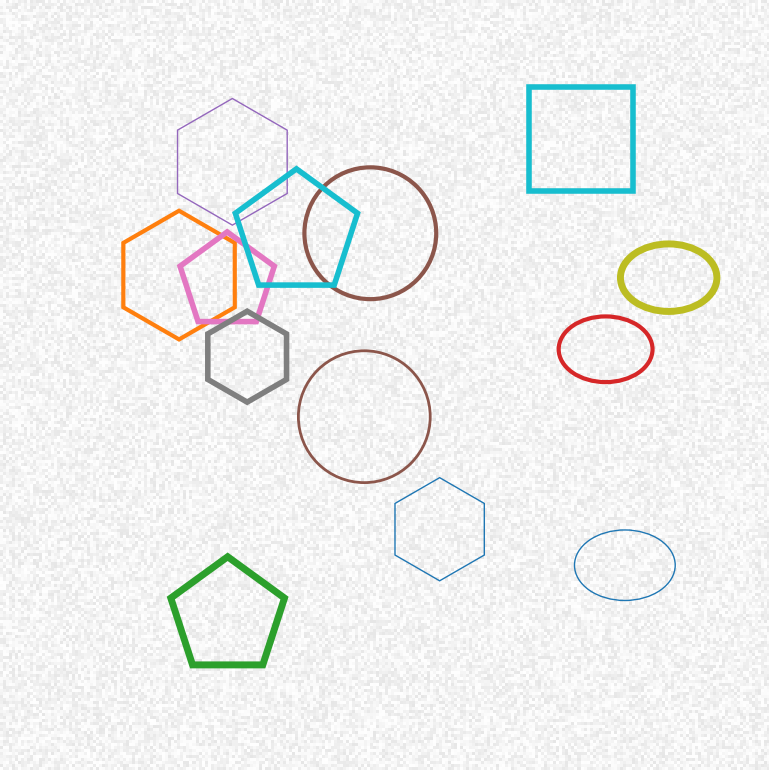[{"shape": "hexagon", "thickness": 0.5, "radius": 0.33, "center": [0.571, 0.313]}, {"shape": "oval", "thickness": 0.5, "radius": 0.33, "center": [0.811, 0.266]}, {"shape": "hexagon", "thickness": 1.5, "radius": 0.42, "center": [0.233, 0.643]}, {"shape": "pentagon", "thickness": 2.5, "radius": 0.39, "center": [0.296, 0.199]}, {"shape": "oval", "thickness": 1.5, "radius": 0.3, "center": [0.787, 0.546]}, {"shape": "hexagon", "thickness": 0.5, "radius": 0.41, "center": [0.302, 0.79]}, {"shape": "circle", "thickness": 1, "radius": 0.43, "center": [0.473, 0.459]}, {"shape": "circle", "thickness": 1.5, "radius": 0.43, "center": [0.481, 0.697]}, {"shape": "pentagon", "thickness": 2, "radius": 0.32, "center": [0.295, 0.634]}, {"shape": "hexagon", "thickness": 2, "radius": 0.3, "center": [0.321, 0.537]}, {"shape": "oval", "thickness": 2.5, "radius": 0.31, "center": [0.868, 0.639]}, {"shape": "square", "thickness": 2, "radius": 0.34, "center": [0.755, 0.819]}, {"shape": "pentagon", "thickness": 2, "radius": 0.42, "center": [0.385, 0.697]}]